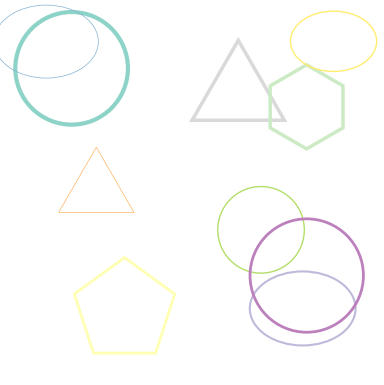[{"shape": "circle", "thickness": 3, "radius": 0.73, "center": [0.186, 0.822]}, {"shape": "pentagon", "thickness": 2, "radius": 0.69, "center": [0.323, 0.194]}, {"shape": "oval", "thickness": 1.5, "radius": 0.69, "center": [0.786, 0.199]}, {"shape": "oval", "thickness": 0.5, "radius": 0.68, "center": [0.12, 0.892]}, {"shape": "triangle", "thickness": 0.5, "radius": 0.57, "center": [0.25, 0.505]}, {"shape": "circle", "thickness": 1, "radius": 0.56, "center": [0.678, 0.403]}, {"shape": "triangle", "thickness": 2.5, "radius": 0.69, "center": [0.619, 0.757]}, {"shape": "circle", "thickness": 2, "radius": 0.74, "center": [0.797, 0.284]}, {"shape": "hexagon", "thickness": 2.5, "radius": 0.55, "center": [0.796, 0.722]}, {"shape": "oval", "thickness": 1, "radius": 0.56, "center": [0.866, 0.893]}]